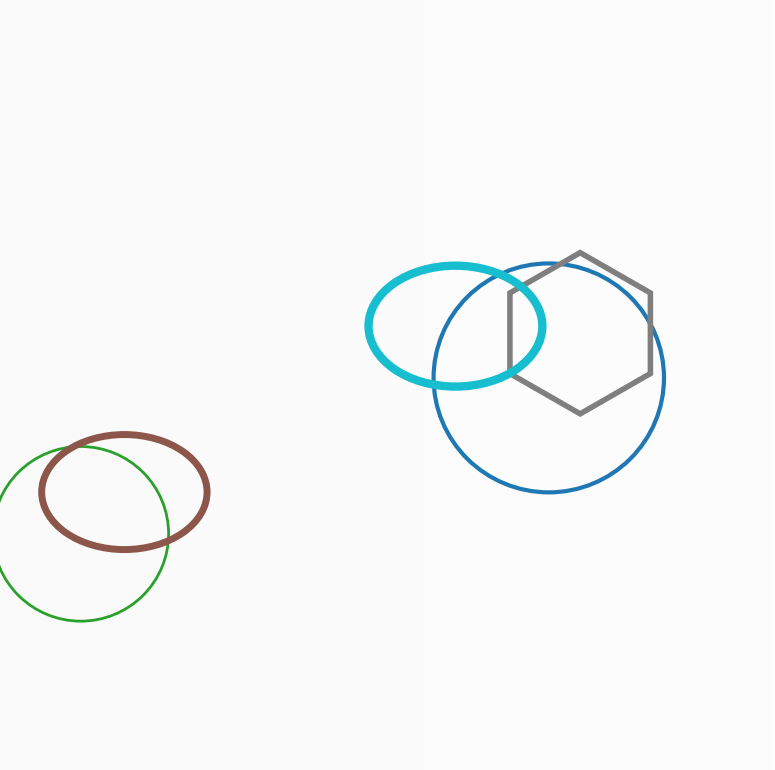[{"shape": "circle", "thickness": 1.5, "radius": 0.74, "center": [0.708, 0.509]}, {"shape": "circle", "thickness": 1, "radius": 0.57, "center": [0.104, 0.307]}, {"shape": "oval", "thickness": 2.5, "radius": 0.53, "center": [0.16, 0.361]}, {"shape": "hexagon", "thickness": 2, "radius": 0.52, "center": [0.749, 0.567]}, {"shape": "oval", "thickness": 3, "radius": 0.56, "center": [0.588, 0.576]}]